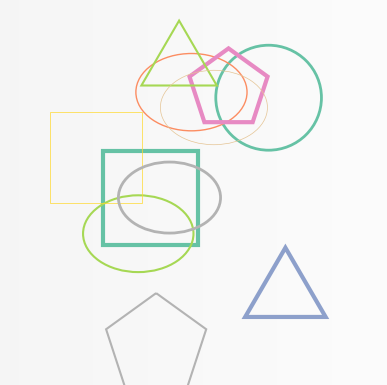[{"shape": "circle", "thickness": 2, "radius": 0.68, "center": [0.693, 0.746]}, {"shape": "square", "thickness": 3, "radius": 0.61, "center": [0.388, 0.486]}, {"shape": "oval", "thickness": 1, "radius": 0.72, "center": [0.494, 0.761]}, {"shape": "triangle", "thickness": 3, "radius": 0.6, "center": [0.737, 0.237]}, {"shape": "pentagon", "thickness": 3, "radius": 0.53, "center": [0.59, 0.768]}, {"shape": "oval", "thickness": 1.5, "radius": 0.71, "center": [0.357, 0.393]}, {"shape": "triangle", "thickness": 1.5, "radius": 0.56, "center": [0.462, 0.834]}, {"shape": "square", "thickness": 0.5, "radius": 0.6, "center": [0.248, 0.591]}, {"shape": "oval", "thickness": 0.5, "radius": 0.69, "center": [0.552, 0.721]}, {"shape": "pentagon", "thickness": 1.5, "radius": 0.68, "center": [0.403, 0.103]}, {"shape": "oval", "thickness": 2, "radius": 0.66, "center": [0.437, 0.487]}]